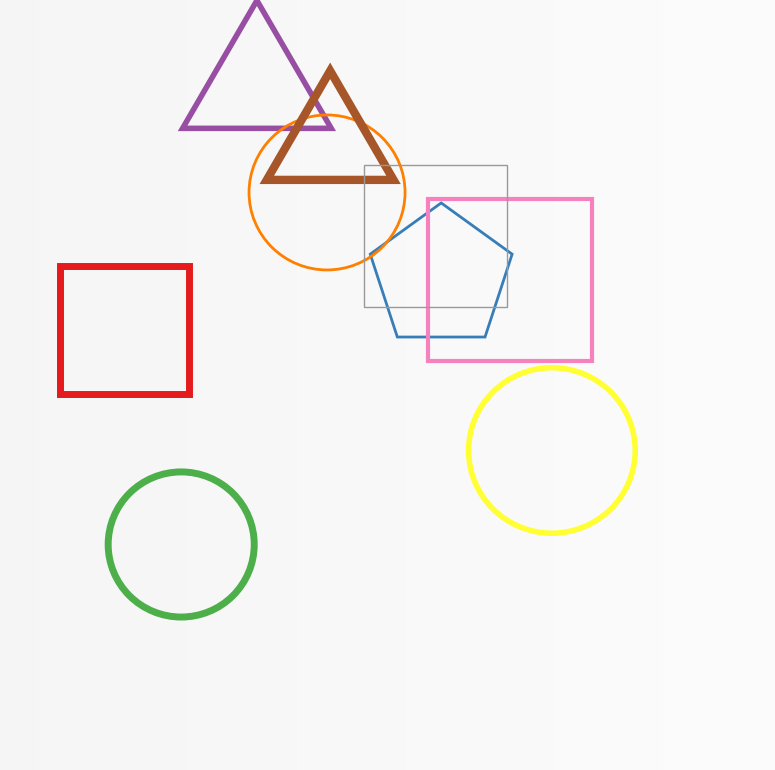[{"shape": "square", "thickness": 2.5, "radius": 0.42, "center": [0.161, 0.572]}, {"shape": "pentagon", "thickness": 1, "radius": 0.48, "center": [0.569, 0.64]}, {"shape": "circle", "thickness": 2.5, "radius": 0.47, "center": [0.234, 0.293]}, {"shape": "triangle", "thickness": 2, "radius": 0.55, "center": [0.331, 0.889]}, {"shape": "circle", "thickness": 1, "radius": 0.5, "center": [0.422, 0.75]}, {"shape": "circle", "thickness": 2, "radius": 0.54, "center": [0.712, 0.415]}, {"shape": "triangle", "thickness": 3, "radius": 0.47, "center": [0.426, 0.814]}, {"shape": "square", "thickness": 1.5, "radius": 0.53, "center": [0.658, 0.636]}, {"shape": "square", "thickness": 0.5, "radius": 0.46, "center": [0.562, 0.693]}]